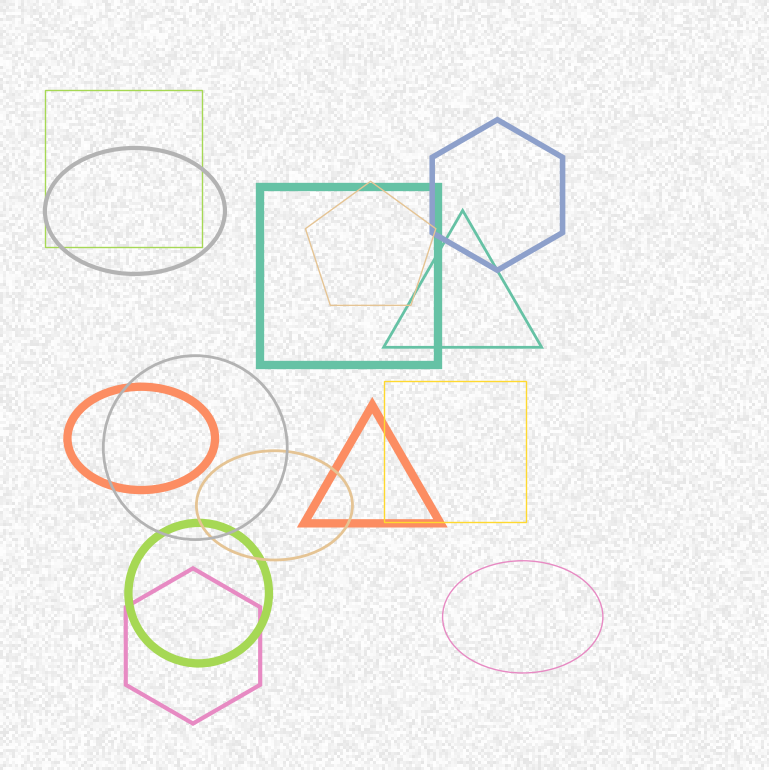[{"shape": "square", "thickness": 3, "radius": 0.58, "center": [0.453, 0.642]}, {"shape": "triangle", "thickness": 1, "radius": 0.59, "center": [0.601, 0.608]}, {"shape": "triangle", "thickness": 3, "radius": 0.51, "center": [0.483, 0.371]}, {"shape": "oval", "thickness": 3, "radius": 0.48, "center": [0.183, 0.431]}, {"shape": "hexagon", "thickness": 2, "radius": 0.49, "center": [0.646, 0.747]}, {"shape": "hexagon", "thickness": 1.5, "radius": 0.5, "center": [0.251, 0.161]}, {"shape": "oval", "thickness": 0.5, "radius": 0.52, "center": [0.679, 0.199]}, {"shape": "square", "thickness": 0.5, "radius": 0.51, "center": [0.16, 0.781]}, {"shape": "circle", "thickness": 3, "radius": 0.46, "center": [0.258, 0.23]}, {"shape": "square", "thickness": 0.5, "radius": 0.46, "center": [0.591, 0.414]}, {"shape": "pentagon", "thickness": 0.5, "radius": 0.45, "center": [0.481, 0.675]}, {"shape": "oval", "thickness": 1, "radius": 0.51, "center": [0.356, 0.344]}, {"shape": "circle", "thickness": 1, "radius": 0.6, "center": [0.254, 0.419]}, {"shape": "oval", "thickness": 1.5, "radius": 0.58, "center": [0.175, 0.726]}]